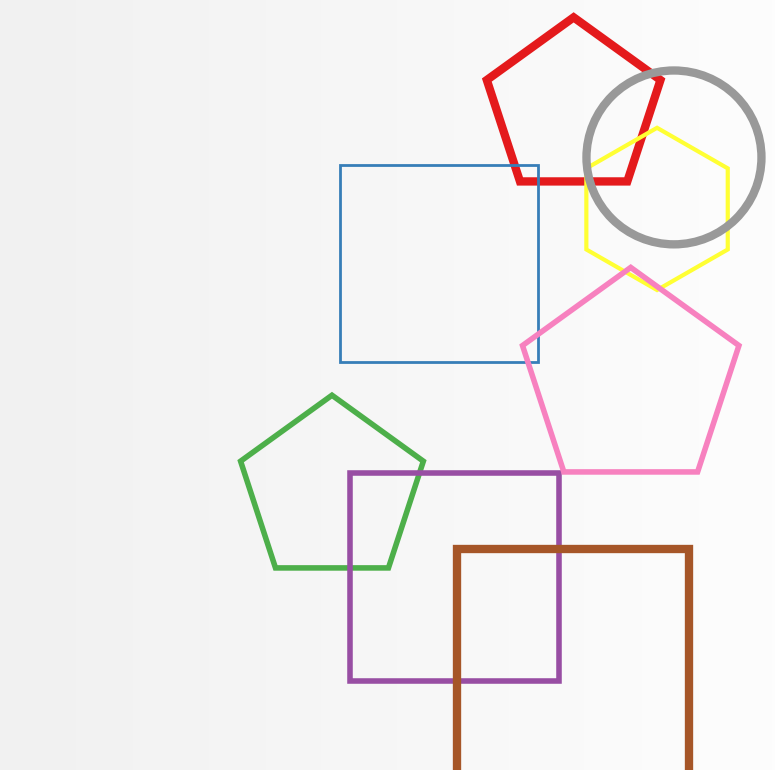[{"shape": "pentagon", "thickness": 3, "radius": 0.59, "center": [0.74, 0.86]}, {"shape": "square", "thickness": 1, "radius": 0.64, "center": [0.566, 0.658]}, {"shape": "pentagon", "thickness": 2, "radius": 0.62, "center": [0.428, 0.363]}, {"shape": "square", "thickness": 2, "radius": 0.67, "center": [0.586, 0.251]}, {"shape": "hexagon", "thickness": 1.5, "radius": 0.53, "center": [0.848, 0.729]}, {"shape": "square", "thickness": 3, "radius": 0.75, "center": [0.739, 0.137]}, {"shape": "pentagon", "thickness": 2, "radius": 0.73, "center": [0.814, 0.506]}, {"shape": "circle", "thickness": 3, "radius": 0.56, "center": [0.87, 0.796]}]